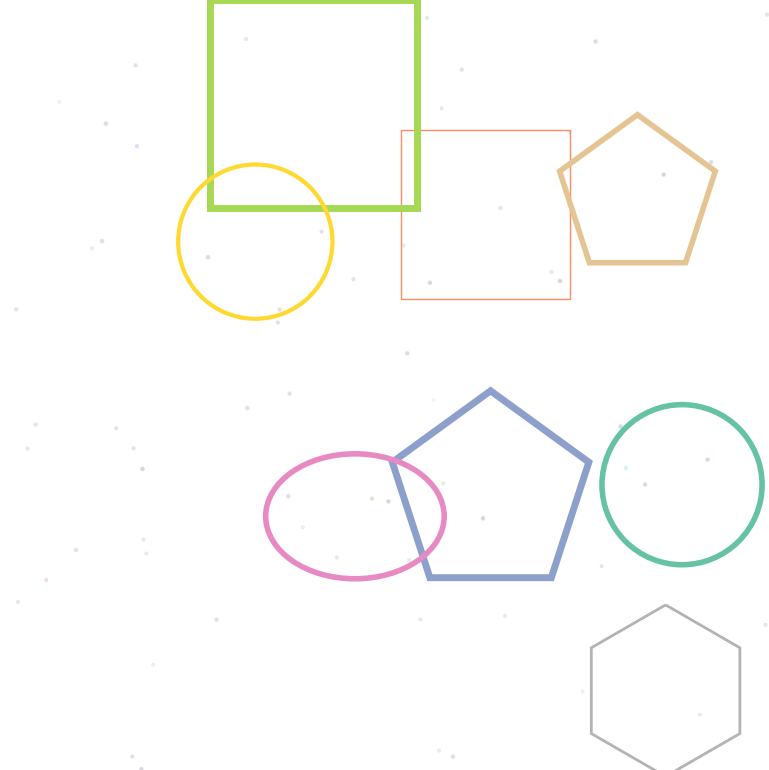[{"shape": "circle", "thickness": 2, "radius": 0.52, "center": [0.886, 0.371]}, {"shape": "square", "thickness": 0.5, "radius": 0.55, "center": [0.631, 0.722]}, {"shape": "pentagon", "thickness": 2.5, "radius": 0.67, "center": [0.637, 0.358]}, {"shape": "oval", "thickness": 2, "radius": 0.58, "center": [0.461, 0.329]}, {"shape": "square", "thickness": 2.5, "radius": 0.67, "center": [0.407, 0.865]}, {"shape": "circle", "thickness": 1.5, "radius": 0.5, "center": [0.332, 0.686]}, {"shape": "pentagon", "thickness": 2, "radius": 0.53, "center": [0.828, 0.745]}, {"shape": "hexagon", "thickness": 1, "radius": 0.56, "center": [0.864, 0.103]}]